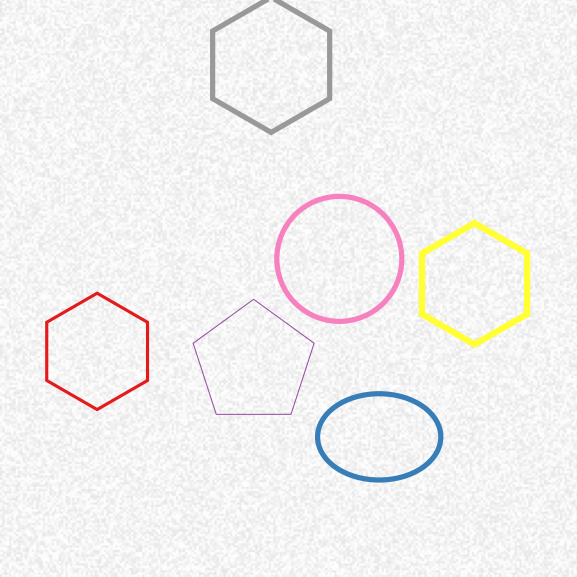[{"shape": "hexagon", "thickness": 1.5, "radius": 0.5, "center": [0.168, 0.391]}, {"shape": "oval", "thickness": 2.5, "radius": 0.53, "center": [0.657, 0.243]}, {"shape": "pentagon", "thickness": 0.5, "radius": 0.55, "center": [0.439, 0.371]}, {"shape": "hexagon", "thickness": 3, "radius": 0.53, "center": [0.822, 0.508]}, {"shape": "circle", "thickness": 2.5, "radius": 0.54, "center": [0.588, 0.551]}, {"shape": "hexagon", "thickness": 2.5, "radius": 0.59, "center": [0.47, 0.887]}]